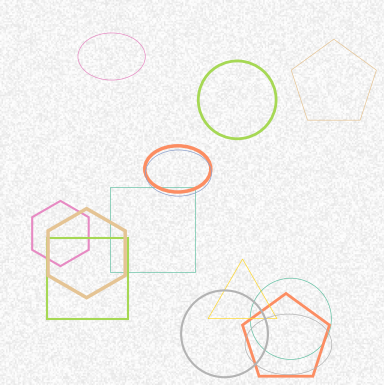[{"shape": "square", "thickness": 0.5, "radius": 0.55, "center": [0.396, 0.404]}, {"shape": "circle", "thickness": 0.5, "radius": 0.53, "center": [0.755, 0.172]}, {"shape": "pentagon", "thickness": 2, "radius": 0.59, "center": [0.743, 0.119]}, {"shape": "oval", "thickness": 2.5, "radius": 0.43, "center": [0.462, 0.561]}, {"shape": "oval", "thickness": 0.5, "radius": 0.43, "center": [0.464, 0.55]}, {"shape": "oval", "thickness": 0.5, "radius": 0.44, "center": [0.29, 0.853]}, {"shape": "hexagon", "thickness": 1.5, "radius": 0.42, "center": [0.157, 0.393]}, {"shape": "circle", "thickness": 2, "radius": 0.51, "center": [0.616, 0.741]}, {"shape": "square", "thickness": 1.5, "radius": 0.53, "center": [0.227, 0.278]}, {"shape": "triangle", "thickness": 0.5, "radius": 0.52, "center": [0.63, 0.224]}, {"shape": "hexagon", "thickness": 2.5, "radius": 0.58, "center": [0.225, 0.342]}, {"shape": "pentagon", "thickness": 0.5, "radius": 0.58, "center": [0.867, 0.782]}, {"shape": "oval", "thickness": 0.5, "radius": 0.56, "center": [0.749, 0.105]}, {"shape": "circle", "thickness": 1.5, "radius": 0.56, "center": [0.583, 0.133]}]